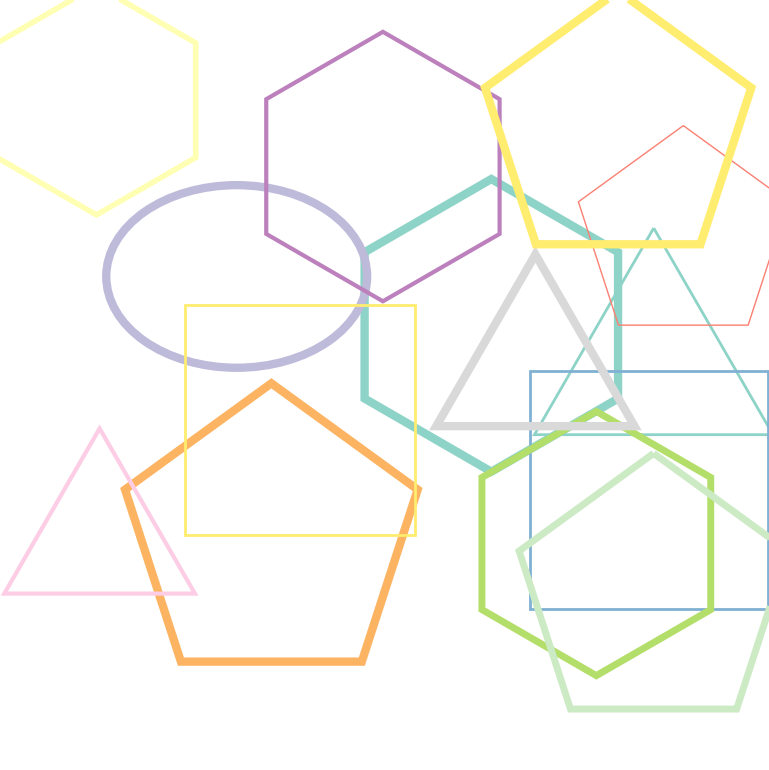[{"shape": "triangle", "thickness": 1, "radius": 0.89, "center": [0.849, 0.525]}, {"shape": "hexagon", "thickness": 3, "radius": 0.95, "center": [0.638, 0.577]}, {"shape": "hexagon", "thickness": 2, "radius": 0.74, "center": [0.125, 0.87]}, {"shape": "oval", "thickness": 3, "radius": 0.85, "center": [0.307, 0.641]}, {"shape": "pentagon", "thickness": 0.5, "radius": 0.72, "center": [0.887, 0.694]}, {"shape": "square", "thickness": 1, "radius": 0.77, "center": [0.843, 0.363]}, {"shape": "pentagon", "thickness": 3, "radius": 1.0, "center": [0.352, 0.302]}, {"shape": "hexagon", "thickness": 2.5, "radius": 0.86, "center": [0.774, 0.294]}, {"shape": "triangle", "thickness": 1.5, "radius": 0.71, "center": [0.129, 0.301]}, {"shape": "triangle", "thickness": 3, "radius": 0.74, "center": [0.695, 0.521]}, {"shape": "hexagon", "thickness": 1.5, "radius": 0.87, "center": [0.497, 0.784]}, {"shape": "pentagon", "thickness": 2.5, "radius": 0.92, "center": [0.849, 0.228]}, {"shape": "square", "thickness": 1, "radius": 0.75, "center": [0.389, 0.454]}, {"shape": "pentagon", "thickness": 3, "radius": 0.91, "center": [0.803, 0.83]}]